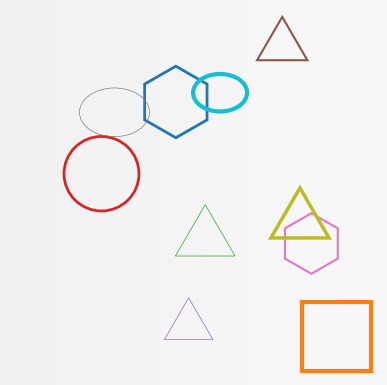[{"shape": "hexagon", "thickness": 2, "radius": 0.46, "center": [0.454, 0.735]}, {"shape": "square", "thickness": 3, "radius": 0.44, "center": [0.869, 0.126]}, {"shape": "triangle", "thickness": 0.5, "radius": 0.44, "center": [0.53, 0.379]}, {"shape": "circle", "thickness": 2, "radius": 0.48, "center": [0.262, 0.549]}, {"shape": "triangle", "thickness": 0.5, "radius": 0.36, "center": [0.487, 0.154]}, {"shape": "triangle", "thickness": 1.5, "radius": 0.37, "center": [0.728, 0.881]}, {"shape": "hexagon", "thickness": 1.5, "radius": 0.39, "center": [0.804, 0.368]}, {"shape": "oval", "thickness": 0.5, "radius": 0.45, "center": [0.295, 0.708]}, {"shape": "triangle", "thickness": 2.5, "radius": 0.43, "center": [0.774, 0.425]}, {"shape": "oval", "thickness": 3, "radius": 0.35, "center": [0.568, 0.759]}]